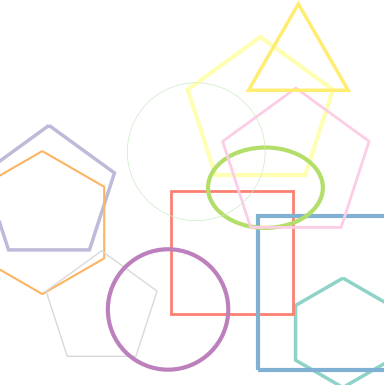[{"shape": "hexagon", "thickness": 2.5, "radius": 0.71, "center": [0.891, 0.136]}, {"shape": "pentagon", "thickness": 3, "radius": 0.99, "center": [0.676, 0.706]}, {"shape": "pentagon", "thickness": 2.5, "radius": 0.89, "center": [0.127, 0.496]}, {"shape": "square", "thickness": 2, "radius": 0.8, "center": [0.603, 0.344]}, {"shape": "square", "thickness": 3, "radius": 1.0, "center": [0.869, 0.239]}, {"shape": "hexagon", "thickness": 1.5, "radius": 0.93, "center": [0.11, 0.422]}, {"shape": "oval", "thickness": 3, "radius": 0.75, "center": [0.689, 0.512]}, {"shape": "pentagon", "thickness": 2, "radius": 1.0, "center": [0.769, 0.571]}, {"shape": "pentagon", "thickness": 1, "radius": 0.76, "center": [0.264, 0.197]}, {"shape": "circle", "thickness": 3, "radius": 0.78, "center": [0.437, 0.196]}, {"shape": "circle", "thickness": 0.5, "radius": 0.9, "center": [0.51, 0.606]}, {"shape": "triangle", "thickness": 2.5, "radius": 0.75, "center": [0.775, 0.84]}]